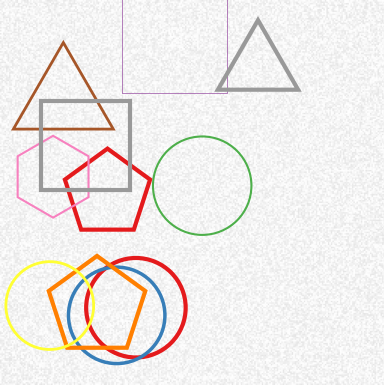[{"shape": "circle", "thickness": 3, "radius": 0.65, "center": [0.353, 0.201]}, {"shape": "pentagon", "thickness": 3, "radius": 0.58, "center": [0.279, 0.498]}, {"shape": "circle", "thickness": 2.5, "radius": 0.63, "center": [0.303, 0.181]}, {"shape": "circle", "thickness": 1.5, "radius": 0.64, "center": [0.525, 0.518]}, {"shape": "square", "thickness": 0.5, "radius": 0.69, "center": [0.453, 0.897]}, {"shape": "pentagon", "thickness": 3, "radius": 0.66, "center": [0.252, 0.203]}, {"shape": "circle", "thickness": 2, "radius": 0.57, "center": [0.129, 0.206]}, {"shape": "triangle", "thickness": 2, "radius": 0.75, "center": [0.164, 0.74]}, {"shape": "hexagon", "thickness": 1.5, "radius": 0.53, "center": [0.138, 0.541]}, {"shape": "square", "thickness": 3, "radius": 0.57, "center": [0.222, 0.622]}, {"shape": "triangle", "thickness": 3, "radius": 0.6, "center": [0.67, 0.827]}]